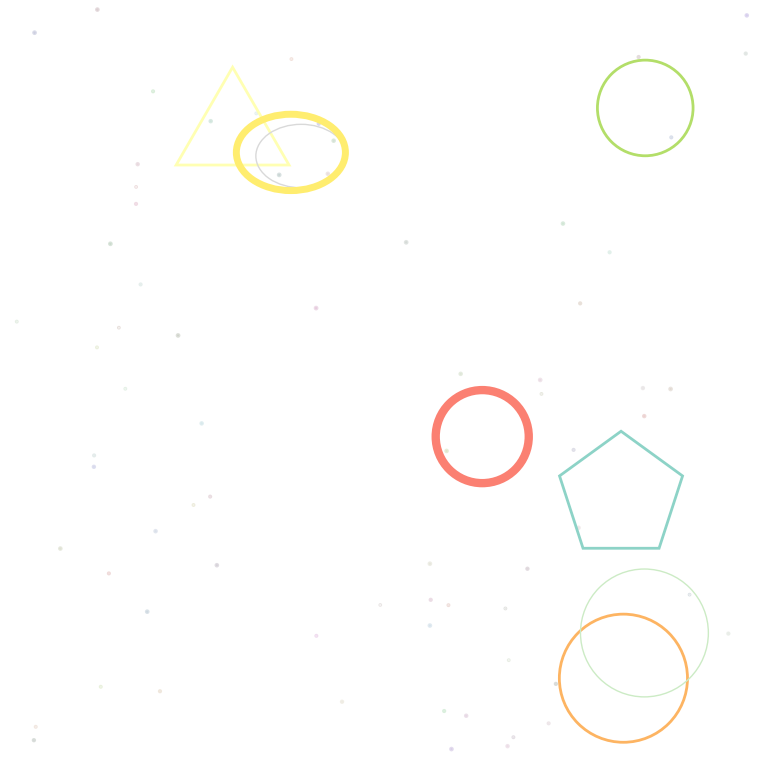[{"shape": "pentagon", "thickness": 1, "radius": 0.42, "center": [0.807, 0.356]}, {"shape": "triangle", "thickness": 1, "radius": 0.42, "center": [0.302, 0.828]}, {"shape": "circle", "thickness": 3, "radius": 0.3, "center": [0.626, 0.433]}, {"shape": "circle", "thickness": 1, "radius": 0.42, "center": [0.81, 0.119]}, {"shape": "circle", "thickness": 1, "radius": 0.31, "center": [0.838, 0.86]}, {"shape": "oval", "thickness": 0.5, "radius": 0.29, "center": [0.391, 0.797]}, {"shape": "circle", "thickness": 0.5, "radius": 0.42, "center": [0.837, 0.178]}, {"shape": "oval", "thickness": 2.5, "radius": 0.35, "center": [0.378, 0.802]}]